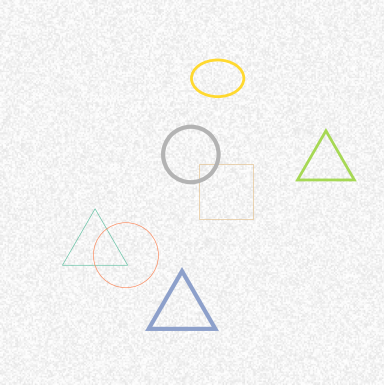[{"shape": "triangle", "thickness": 0.5, "radius": 0.49, "center": [0.247, 0.36]}, {"shape": "circle", "thickness": 0.5, "radius": 0.42, "center": [0.327, 0.337]}, {"shape": "triangle", "thickness": 3, "radius": 0.5, "center": [0.473, 0.196]}, {"shape": "triangle", "thickness": 2, "radius": 0.43, "center": [0.847, 0.575]}, {"shape": "oval", "thickness": 2, "radius": 0.34, "center": [0.565, 0.797]}, {"shape": "square", "thickness": 0.5, "radius": 0.36, "center": [0.587, 0.502]}, {"shape": "circle", "thickness": 3, "radius": 0.36, "center": [0.496, 0.599]}]